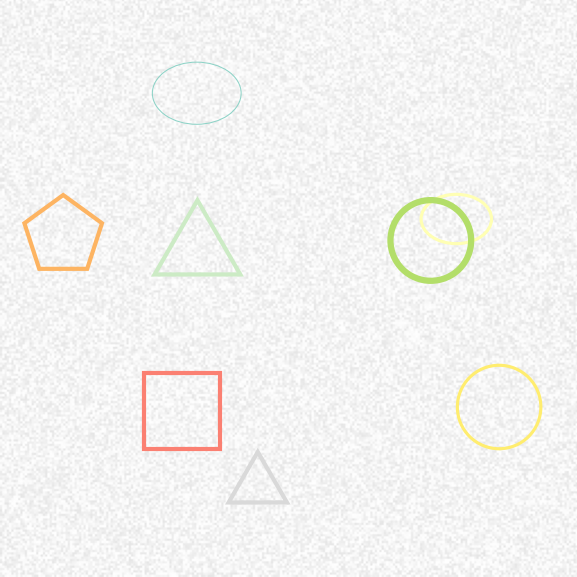[{"shape": "oval", "thickness": 0.5, "radius": 0.38, "center": [0.341, 0.838]}, {"shape": "oval", "thickness": 1.5, "radius": 0.3, "center": [0.79, 0.62]}, {"shape": "square", "thickness": 2, "radius": 0.33, "center": [0.316, 0.287]}, {"shape": "pentagon", "thickness": 2, "radius": 0.35, "center": [0.109, 0.591]}, {"shape": "circle", "thickness": 3, "radius": 0.35, "center": [0.746, 0.583]}, {"shape": "triangle", "thickness": 2, "radius": 0.29, "center": [0.446, 0.158]}, {"shape": "triangle", "thickness": 2, "radius": 0.43, "center": [0.342, 0.567]}, {"shape": "circle", "thickness": 1.5, "radius": 0.36, "center": [0.864, 0.294]}]